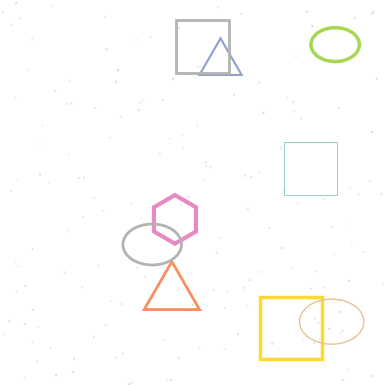[{"shape": "square", "thickness": 0.5, "radius": 0.35, "center": [0.806, 0.562]}, {"shape": "triangle", "thickness": 2, "radius": 0.42, "center": [0.446, 0.237]}, {"shape": "triangle", "thickness": 1.5, "radius": 0.32, "center": [0.573, 0.837]}, {"shape": "hexagon", "thickness": 3, "radius": 0.32, "center": [0.454, 0.43]}, {"shape": "oval", "thickness": 2.5, "radius": 0.31, "center": [0.871, 0.884]}, {"shape": "square", "thickness": 2.5, "radius": 0.4, "center": [0.755, 0.148]}, {"shape": "oval", "thickness": 1, "radius": 0.42, "center": [0.862, 0.165]}, {"shape": "oval", "thickness": 2, "radius": 0.38, "center": [0.395, 0.365]}, {"shape": "square", "thickness": 2, "radius": 0.34, "center": [0.526, 0.878]}]